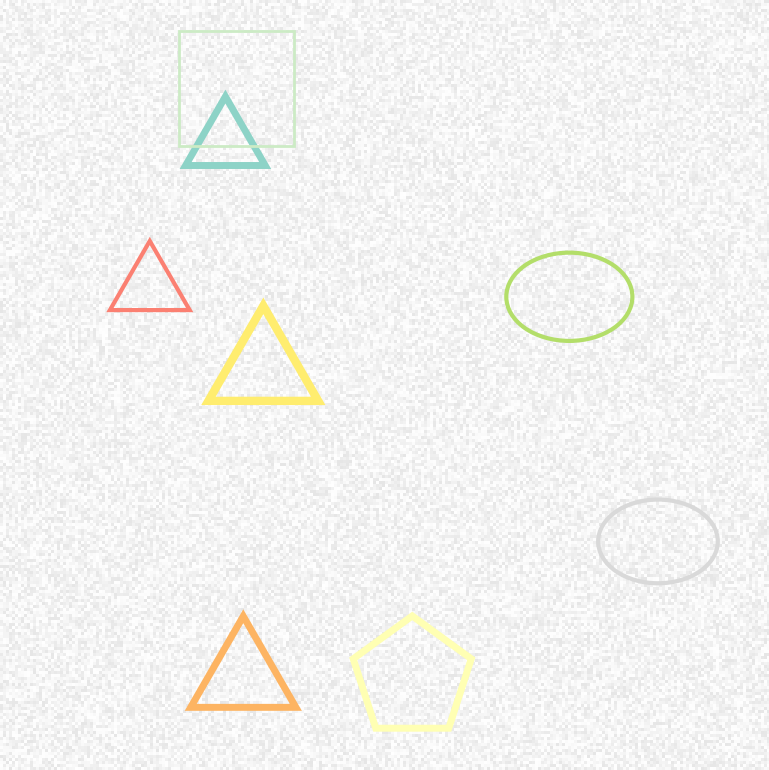[{"shape": "triangle", "thickness": 2.5, "radius": 0.3, "center": [0.293, 0.815]}, {"shape": "pentagon", "thickness": 2.5, "radius": 0.4, "center": [0.535, 0.119]}, {"shape": "triangle", "thickness": 1.5, "radius": 0.3, "center": [0.195, 0.627]}, {"shape": "triangle", "thickness": 2.5, "radius": 0.39, "center": [0.316, 0.121]}, {"shape": "oval", "thickness": 1.5, "radius": 0.41, "center": [0.739, 0.615]}, {"shape": "oval", "thickness": 1.5, "radius": 0.39, "center": [0.855, 0.297]}, {"shape": "square", "thickness": 1, "radius": 0.37, "center": [0.307, 0.885]}, {"shape": "triangle", "thickness": 3, "radius": 0.41, "center": [0.342, 0.521]}]